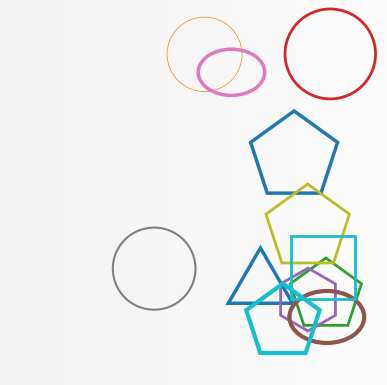[{"shape": "triangle", "thickness": 2.5, "radius": 0.48, "center": [0.672, 0.26]}, {"shape": "pentagon", "thickness": 2.5, "radius": 0.59, "center": [0.759, 0.594]}, {"shape": "circle", "thickness": 0.5, "radius": 0.48, "center": [0.528, 0.859]}, {"shape": "pentagon", "thickness": 2, "radius": 0.48, "center": [0.841, 0.233]}, {"shape": "circle", "thickness": 2, "radius": 0.58, "center": [0.852, 0.86]}, {"shape": "hexagon", "thickness": 2, "radius": 0.41, "center": [0.795, 0.222]}, {"shape": "oval", "thickness": 3, "radius": 0.48, "center": [0.843, 0.177]}, {"shape": "oval", "thickness": 2.5, "radius": 0.43, "center": [0.597, 0.812]}, {"shape": "circle", "thickness": 1.5, "radius": 0.53, "center": [0.398, 0.302]}, {"shape": "pentagon", "thickness": 2, "radius": 0.57, "center": [0.794, 0.409]}, {"shape": "square", "thickness": 2, "radius": 0.41, "center": [0.834, 0.305]}, {"shape": "pentagon", "thickness": 3, "radius": 0.5, "center": [0.73, 0.164]}]